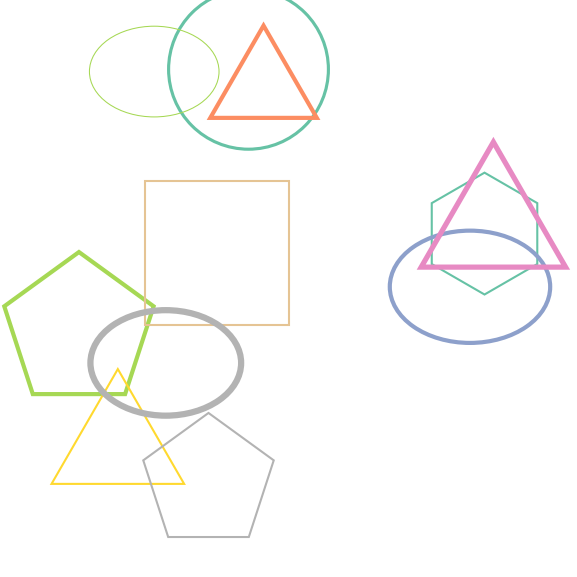[{"shape": "circle", "thickness": 1.5, "radius": 0.69, "center": [0.43, 0.879]}, {"shape": "hexagon", "thickness": 1, "radius": 0.53, "center": [0.839, 0.595]}, {"shape": "triangle", "thickness": 2, "radius": 0.53, "center": [0.456, 0.848]}, {"shape": "oval", "thickness": 2, "radius": 0.69, "center": [0.814, 0.503]}, {"shape": "triangle", "thickness": 2.5, "radius": 0.72, "center": [0.854, 0.609]}, {"shape": "oval", "thickness": 0.5, "radius": 0.56, "center": [0.267, 0.875]}, {"shape": "pentagon", "thickness": 2, "radius": 0.68, "center": [0.137, 0.427]}, {"shape": "triangle", "thickness": 1, "radius": 0.66, "center": [0.204, 0.228]}, {"shape": "square", "thickness": 1, "radius": 0.62, "center": [0.376, 0.561]}, {"shape": "oval", "thickness": 3, "radius": 0.65, "center": [0.287, 0.371]}, {"shape": "pentagon", "thickness": 1, "radius": 0.59, "center": [0.361, 0.165]}]